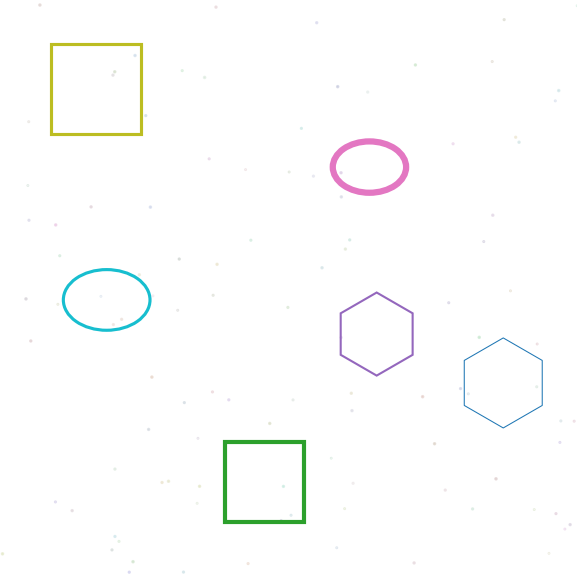[{"shape": "hexagon", "thickness": 0.5, "radius": 0.39, "center": [0.871, 0.336]}, {"shape": "square", "thickness": 2, "radius": 0.34, "center": [0.458, 0.164]}, {"shape": "hexagon", "thickness": 1, "radius": 0.36, "center": [0.652, 0.421]}, {"shape": "oval", "thickness": 3, "radius": 0.32, "center": [0.64, 0.71]}, {"shape": "square", "thickness": 1.5, "radius": 0.39, "center": [0.166, 0.845]}, {"shape": "oval", "thickness": 1.5, "radius": 0.38, "center": [0.185, 0.48]}]